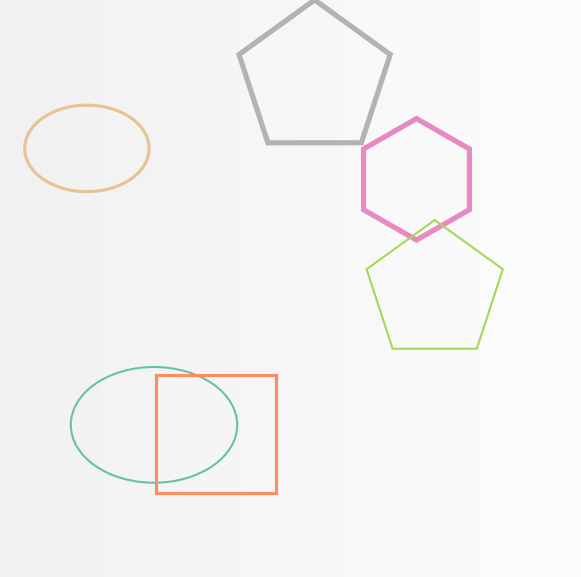[{"shape": "oval", "thickness": 1, "radius": 0.72, "center": [0.265, 0.263]}, {"shape": "square", "thickness": 1.5, "radius": 0.51, "center": [0.371, 0.248]}, {"shape": "hexagon", "thickness": 2.5, "radius": 0.53, "center": [0.717, 0.689]}, {"shape": "pentagon", "thickness": 1, "radius": 0.62, "center": [0.748, 0.495]}, {"shape": "oval", "thickness": 1.5, "radius": 0.54, "center": [0.15, 0.742]}, {"shape": "pentagon", "thickness": 2.5, "radius": 0.68, "center": [0.541, 0.863]}]